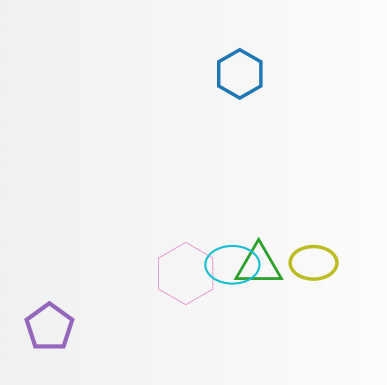[{"shape": "hexagon", "thickness": 2.5, "radius": 0.31, "center": [0.619, 0.808]}, {"shape": "triangle", "thickness": 2, "radius": 0.34, "center": [0.667, 0.31]}, {"shape": "pentagon", "thickness": 3, "radius": 0.31, "center": [0.128, 0.15]}, {"shape": "hexagon", "thickness": 0.5, "radius": 0.4, "center": [0.479, 0.289]}, {"shape": "oval", "thickness": 2.5, "radius": 0.3, "center": [0.809, 0.317]}, {"shape": "oval", "thickness": 1.5, "radius": 0.35, "center": [0.6, 0.312]}]